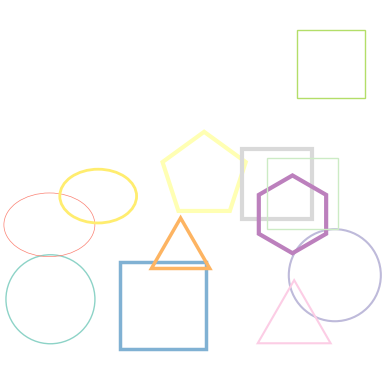[{"shape": "circle", "thickness": 1, "radius": 0.58, "center": [0.131, 0.223]}, {"shape": "pentagon", "thickness": 3, "radius": 0.57, "center": [0.53, 0.544]}, {"shape": "circle", "thickness": 1.5, "radius": 0.6, "center": [0.87, 0.285]}, {"shape": "oval", "thickness": 0.5, "radius": 0.59, "center": [0.128, 0.416]}, {"shape": "square", "thickness": 2.5, "radius": 0.56, "center": [0.424, 0.206]}, {"shape": "triangle", "thickness": 2.5, "radius": 0.44, "center": [0.469, 0.346]}, {"shape": "square", "thickness": 1, "radius": 0.44, "center": [0.86, 0.834]}, {"shape": "triangle", "thickness": 1.5, "radius": 0.55, "center": [0.764, 0.163]}, {"shape": "square", "thickness": 3, "radius": 0.45, "center": [0.72, 0.521]}, {"shape": "hexagon", "thickness": 3, "radius": 0.51, "center": [0.76, 0.443]}, {"shape": "square", "thickness": 1, "radius": 0.46, "center": [0.785, 0.497]}, {"shape": "oval", "thickness": 2, "radius": 0.5, "center": [0.255, 0.491]}]